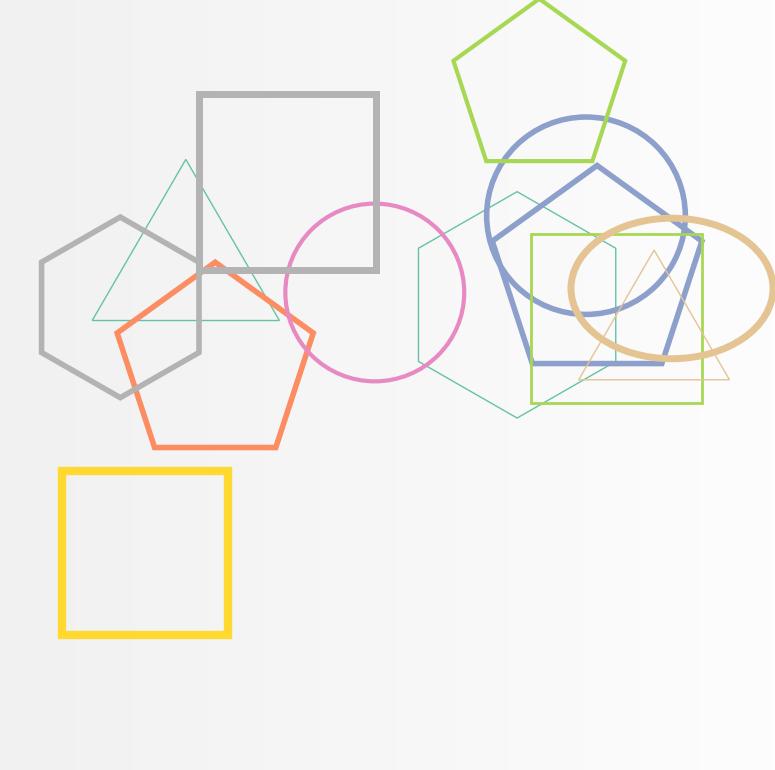[{"shape": "triangle", "thickness": 0.5, "radius": 0.7, "center": [0.24, 0.653]}, {"shape": "hexagon", "thickness": 0.5, "radius": 0.73, "center": [0.667, 0.604]}, {"shape": "pentagon", "thickness": 2, "radius": 0.67, "center": [0.278, 0.526]}, {"shape": "pentagon", "thickness": 2, "radius": 0.71, "center": [0.77, 0.643]}, {"shape": "circle", "thickness": 2, "radius": 0.64, "center": [0.756, 0.72]}, {"shape": "circle", "thickness": 1.5, "radius": 0.58, "center": [0.484, 0.62]}, {"shape": "pentagon", "thickness": 1.5, "radius": 0.58, "center": [0.696, 0.885]}, {"shape": "square", "thickness": 1, "radius": 0.55, "center": [0.795, 0.587]}, {"shape": "square", "thickness": 3, "radius": 0.53, "center": [0.187, 0.282]}, {"shape": "triangle", "thickness": 0.5, "radius": 0.56, "center": [0.844, 0.563]}, {"shape": "oval", "thickness": 2.5, "radius": 0.65, "center": [0.867, 0.625]}, {"shape": "hexagon", "thickness": 2, "radius": 0.59, "center": [0.155, 0.601]}, {"shape": "square", "thickness": 2.5, "radius": 0.57, "center": [0.371, 0.764]}]